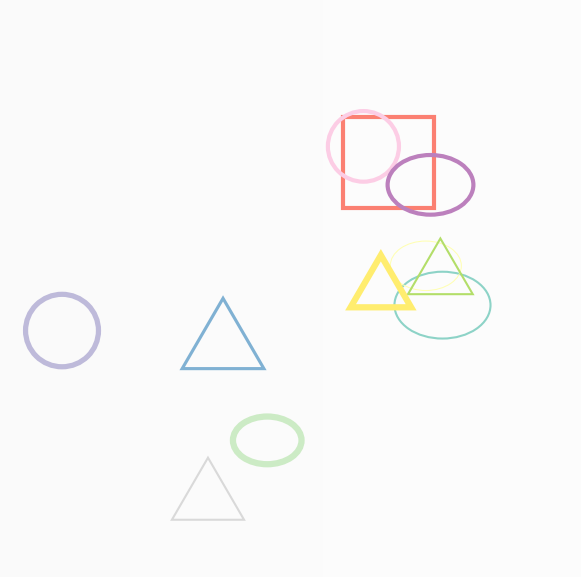[{"shape": "oval", "thickness": 1, "radius": 0.41, "center": [0.761, 0.471]}, {"shape": "oval", "thickness": 0.5, "radius": 0.31, "center": [0.733, 0.539]}, {"shape": "circle", "thickness": 2.5, "radius": 0.31, "center": [0.107, 0.427]}, {"shape": "square", "thickness": 2, "radius": 0.39, "center": [0.668, 0.718]}, {"shape": "triangle", "thickness": 1.5, "radius": 0.41, "center": [0.384, 0.401]}, {"shape": "triangle", "thickness": 1, "radius": 0.32, "center": [0.758, 0.522]}, {"shape": "circle", "thickness": 2, "radius": 0.31, "center": [0.625, 0.746]}, {"shape": "triangle", "thickness": 1, "radius": 0.36, "center": [0.358, 0.135]}, {"shape": "oval", "thickness": 2, "radius": 0.37, "center": [0.741, 0.679]}, {"shape": "oval", "thickness": 3, "radius": 0.29, "center": [0.46, 0.237]}, {"shape": "triangle", "thickness": 3, "radius": 0.3, "center": [0.655, 0.497]}]